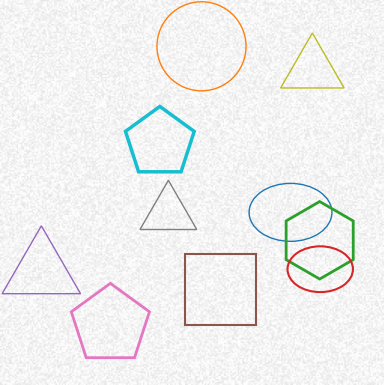[{"shape": "oval", "thickness": 1, "radius": 0.54, "center": [0.755, 0.448]}, {"shape": "circle", "thickness": 1, "radius": 0.58, "center": [0.523, 0.88]}, {"shape": "hexagon", "thickness": 2, "radius": 0.5, "center": [0.83, 0.376]}, {"shape": "oval", "thickness": 1.5, "radius": 0.42, "center": [0.832, 0.301]}, {"shape": "triangle", "thickness": 1, "radius": 0.59, "center": [0.107, 0.296]}, {"shape": "square", "thickness": 1.5, "radius": 0.46, "center": [0.573, 0.248]}, {"shape": "pentagon", "thickness": 2, "radius": 0.53, "center": [0.287, 0.157]}, {"shape": "triangle", "thickness": 1, "radius": 0.43, "center": [0.437, 0.446]}, {"shape": "triangle", "thickness": 1, "radius": 0.48, "center": [0.811, 0.819]}, {"shape": "pentagon", "thickness": 2.5, "radius": 0.47, "center": [0.415, 0.63]}]